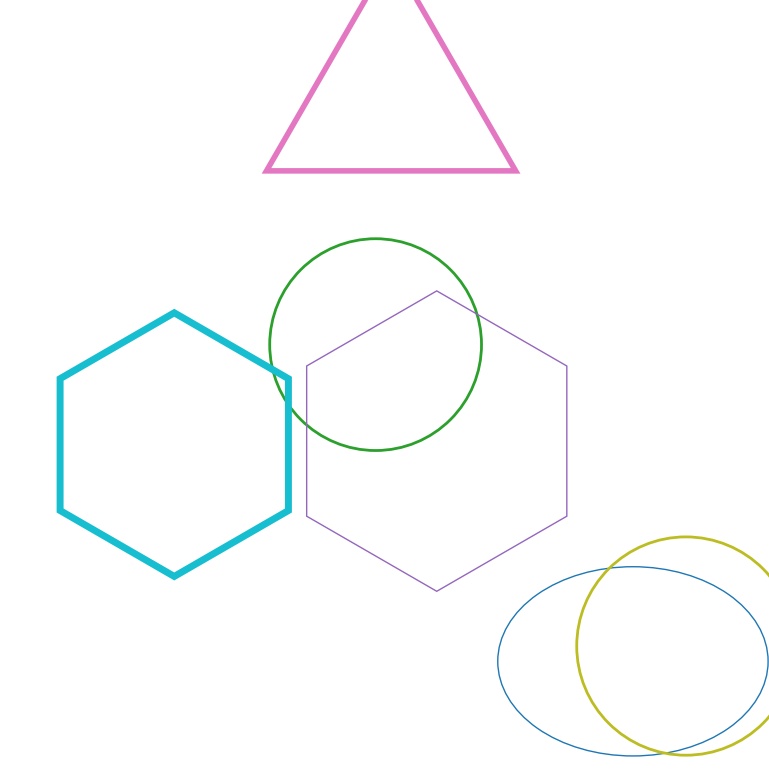[{"shape": "oval", "thickness": 0.5, "radius": 0.88, "center": [0.822, 0.141]}, {"shape": "circle", "thickness": 1, "radius": 0.69, "center": [0.488, 0.552]}, {"shape": "hexagon", "thickness": 0.5, "radius": 0.98, "center": [0.567, 0.427]}, {"shape": "triangle", "thickness": 2, "radius": 0.93, "center": [0.508, 0.871]}, {"shape": "circle", "thickness": 1, "radius": 0.71, "center": [0.891, 0.161]}, {"shape": "hexagon", "thickness": 2.5, "radius": 0.86, "center": [0.226, 0.423]}]